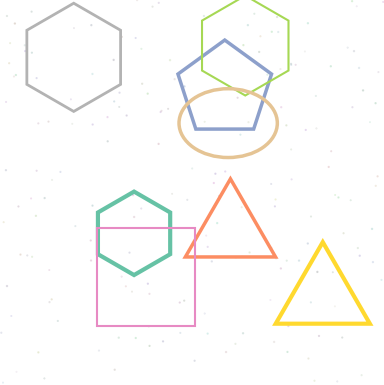[{"shape": "hexagon", "thickness": 3, "radius": 0.54, "center": [0.348, 0.394]}, {"shape": "triangle", "thickness": 2.5, "radius": 0.68, "center": [0.599, 0.4]}, {"shape": "pentagon", "thickness": 2.5, "radius": 0.64, "center": [0.584, 0.768]}, {"shape": "square", "thickness": 1.5, "radius": 0.64, "center": [0.379, 0.282]}, {"shape": "hexagon", "thickness": 1.5, "radius": 0.65, "center": [0.637, 0.882]}, {"shape": "triangle", "thickness": 3, "radius": 0.71, "center": [0.838, 0.23]}, {"shape": "oval", "thickness": 2.5, "radius": 0.64, "center": [0.593, 0.68]}, {"shape": "hexagon", "thickness": 2, "radius": 0.7, "center": [0.191, 0.851]}]